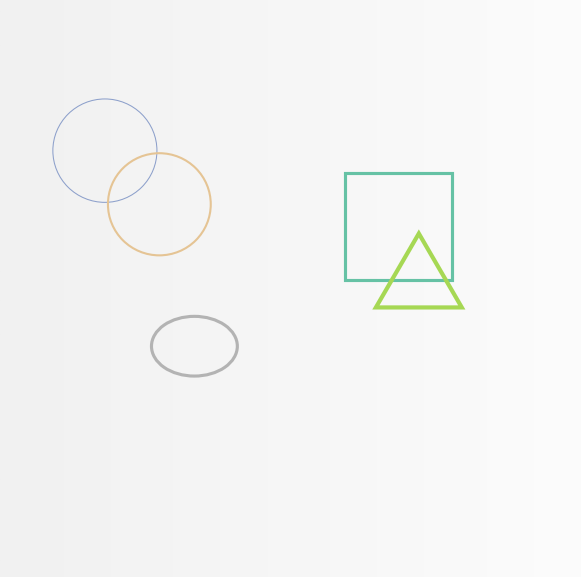[{"shape": "square", "thickness": 1.5, "radius": 0.46, "center": [0.685, 0.607]}, {"shape": "circle", "thickness": 0.5, "radius": 0.45, "center": [0.18, 0.738]}, {"shape": "triangle", "thickness": 2, "radius": 0.43, "center": [0.721, 0.509]}, {"shape": "circle", "thickness": 1, "radius": 0.44, "center": [0.274, 0.645]}, {"shape": "oval", "thickness": 1.5, "radius": 0.37, "center": [0.334, 0.4]}]